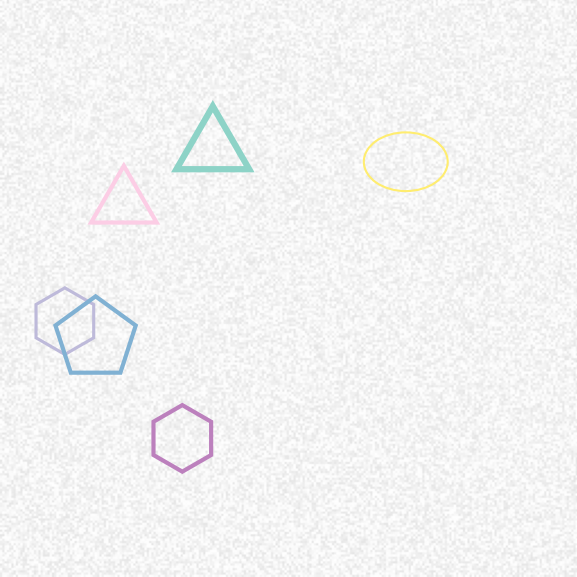[{"shape": "triangle", "thickness": 3, "radius": 0.36, "center": [0.368, 0.742]}, {"shape": "hexagon", "thickness": 1.5, "radius": 0.29, "center": [0.112, 0.443]}, {"shape": "pentagon", "thickness": 2, "radius": 0.37, "center": [0.166, 0.413]}, {"shape": "triangle", "thickness": 2, "radius": 0.33, "center": [0.214, 0.647]}, {"shape": "hexagon", "thickness": 2, "radius": 0.29, "center": [0.316, 0.24]}, {"shape": "oval", "thickness": 1, "radius": 0.36, "center": [0.703, 0.719]}]